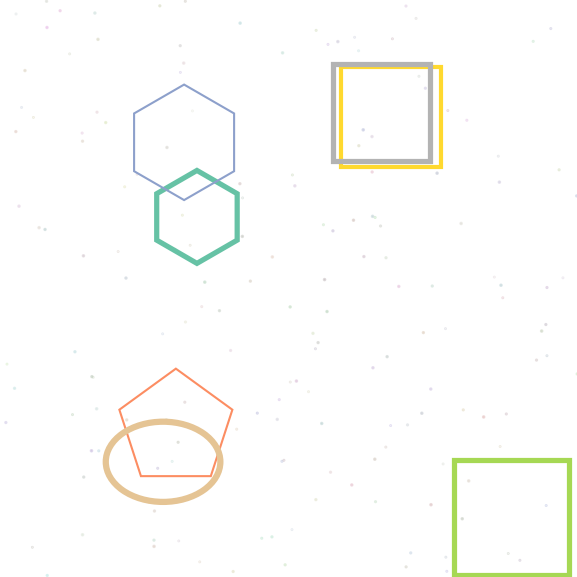[{"shape": "hexagon", "thickness": 2.5, "radius": 0.4, "center": [0.341, 0.624]}, {"shape": "pentagon", "thickness": 1, "radius": 0.51, "center": [0.305, 0.258]}, {"shape": "hexagon", "thickness": 1, "radius": 0.5, "center": [0.319, 0.753]}, {"shape": "square", "thickness": 2.5, "radius": 0.5, "center": [0.886, 0.103]}, {"shape": "square", "thickness": 2, "radius": 0.43, "center": [0.677, 0.797]}, {"shape": "oval", "thickness": 3, "radius": 0.5, "center": [0.282, 0.199]}, {"shape": "square", "thickness": 2.5, "radius": 0.42, "center": [0.661, 0.804]}]